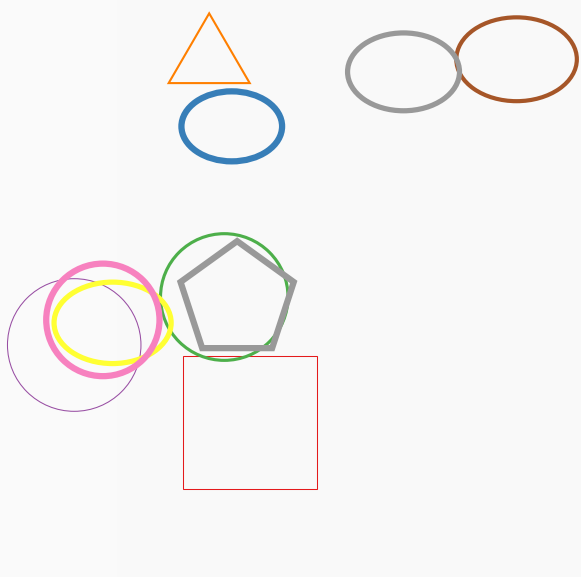[{"shape": "square", "thickness": 0.5, "radius": 0.58, "center": [0.43, 0.268]}, {"shape": "oval", "thickness": 3, "radius": 0.43, "center": [0.399, 0.78]}, {"shape": "circle", "thickness": 1.5, "radius": 0.55, "center": [0.386, 0.485]}, {"shape": "circle", "thickness": 0.5, "radius": 0.57, "center": [0.128, 0.402]}, {"shape": "triangle", "thickness": 1, "radius": 0.4, "center": [0.36, 0.895]}, {"shape": "oval", "thickness": 2.5, "radius": 0.5, "center": [0.194, 0.44]}, {"shape": "oval", "thickness": 2, "radius": 0.52, "center": [0.889, 0.897]}, {"shape": "circle", "thickness": 3, "radius": 0.49, "center": [0.177, 0.445]}, {"shape": "oval", "thickness": 2.5, "radius": 0.48, "center": [0.694, 0.875]}, {"shape": "pentagon", "thickness": 3, "radius": 0.51, "center": [0.408, 0.479]}]